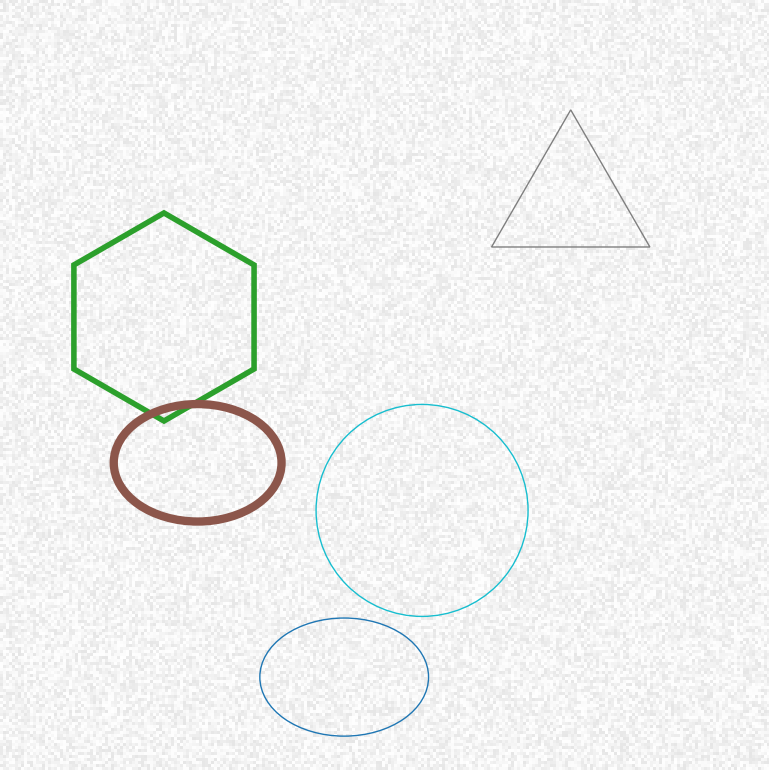[{"shape": "oval", "thickness": 0.5, "radius": 0.55, "center": [0.447, 0.121]}, {"shape": "hexagon", "thickness": 2, "radius": 0.68, "center": [0.213, 0.588]}, {"shape": "oval", "thickness": 3, "radius": 0.54, "center": [0.257, 0.399]}, {"shape": "triangle", "thickness": 0.5, "radius": 0.59, "center": [0.741, 0.739]}, {"shape": "circle", "thickness": 0.5, "radius": 0.69, "center": [0.548, 0.337]}]